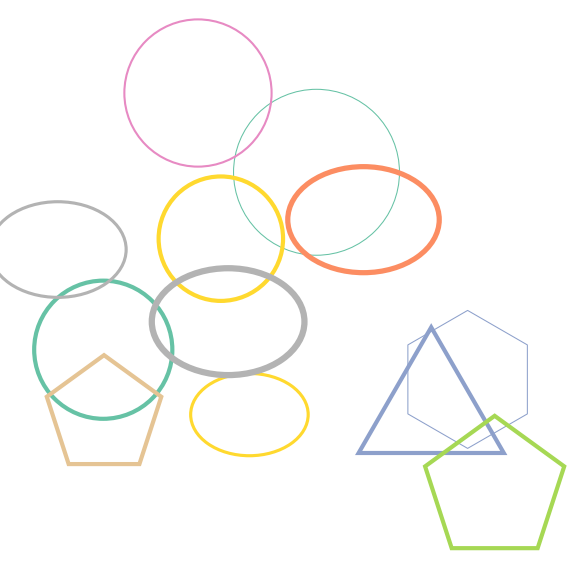[{"shape": "circle", "thickness": 0.5, "radius": 0.72, "center": [0.548, 0.701]}, {"shape": "circle", "thickness": 2, "radius": 0.6, "center": [0.179, 0.394]}, {"shape": "oval", "thickness": 2.5, "radius": 0.66, "center": [0.629, 0.619]}, {"shape": "triangle", "thickness": 2, "radius": 0.73, "center": [0.747, 0.287]}, {"shape": "hexagon", "thickness": 0.5, "radius": 0.6, "center": [0.81, 0.342]}, {"shape": "circle", "thickness": 1, "radius": 0.64, "center": [0.343, 0.838]}, {"shape": "pentagon", "thickness": 2, "radius": 0.63, "center": [0.857, 0.152]}, {"shape": "oval", "thickness": 1.5, "radius": 0.51, "center": [0.432, 0.281]}, {"shape": "circle", "thickness": 2, "radius": 0.54, "center": [0.382, 0.586]}, {"shape": "pentagon", "thickness": 2, "radius": 0.52, "center": [0.18, 0.28]}, {"shape": "oval", "thickness": 3, "radius": 0.66, "center": [0.395, 0.442]}, {"shape": "oval", "thickness": 1.5, "radius": 0.59, "center": [0.1, 0.567]}]